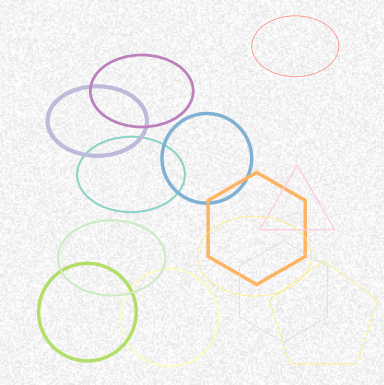[{"shape": "oval", "thickness": 1.5, "radius": 0.7, "center": [0.34, 0.547]}, {"shape": "circle", "thickness": 1, "radius": 0.63, "center": [0.441, 0.175]}, {"shape": "oval", "thickness": 3, "radius": 0.65, "center": [0.253, 0.686]}, {"shape": "oval", "thickness": 0.5, "radius": 0.56, "center": [0.767, 0.88]}, {"shape": "circle", "thickness": 2.5, "radius": 0.58, "center": [0.537, 0.589]}, {"shape": "hexagon", "thickness": 2.5, "radius": 0.73, "center": [0.667, 0.407]}, {"shape": "circle", "thickness": 2.5, "radius": 0.63, "center": [0.227, 0.189]}, {"shape": "triangle", "thickness": 1, "radius": 0.56, "center": [0.772, 0.459]}, {"shape": "hexagon", "thickness": 0.5, "radius": 0.66, "center": [0.736, 0.243]}, {"shape": "oval", "thickness": 2, "radius": 0.67, "center": [0.368, 0.764]}, {"shape": "oval", "thickness": 1.5, "radius": 0.7, "center": [0.29, 0.33]}, {"shape": "oval", "thickness": 0.5, "radius": 0.74, "center": [0.661, 0.335]}, {"shape": "pentagon", "thickness": 0.5, "radius": 0.74, "center": [0.84, 0.175]}]